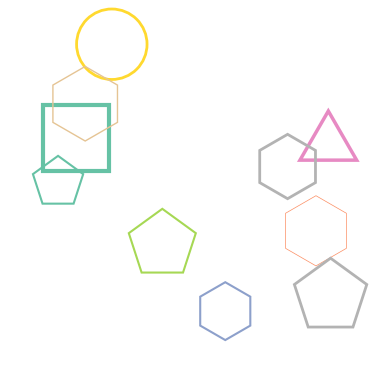[{"shape": "square", "thickness": 3, "radius": 0.43, "center": [0.198, 0.642]}, {"shape": "pentagon", "thickness": 1.5, "radius": 0.34, "center": [0.151, 0.527]}, {"shape": "hexagon", "thickness": 0.5, "radius": 0.46, "center": [0.821, 0.401]}, {"shape": "hexagon", "thickness": 1.5, "radius": 0.38, "center": [0.585, 0.192]}, {"shape": "triangle", "thickness": 2.5, "radius": 0.43, "center": [0.853, 0.627]}, {"shape": "pentagon", "thickness": 1.5, "radius": 0.46, "center": [0.422, 0.366]}, {"shape": "circle", "thickness": 2, "radius": 0.46, "center": [0.29, 0.885]}, {"shape": "hexagon", "thickness": 1, "radius": 0.48, "center": [0.221, 0.731]}, {"shape": "hexagon", "thickness": 2, "radius": 0.42, "center": [0.747, 0.568]}, {"shape": "pentagon", "thickness": 2, "radius": 0.49, "center": [0.859, 0.23]}]